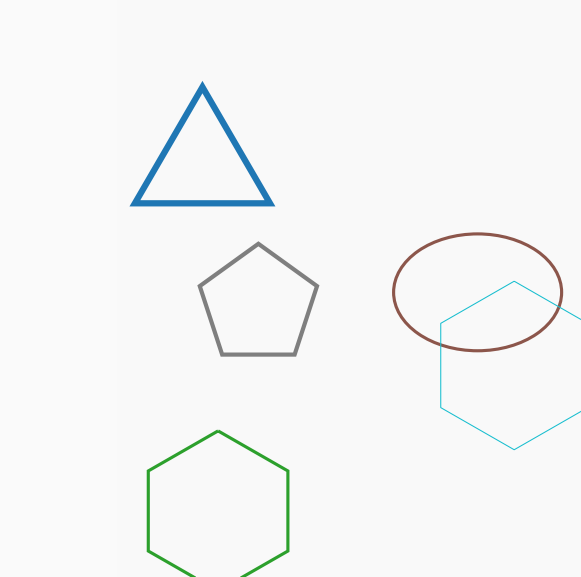[{"shape": "triangle", "thickness": 3, "radius": 0.67, "center": [0.348, 0.714]}, {"shape": "hexagon", "thickness": 1.5, "radius": 0.69, "center": [0.375, 0.114]}, {"shape": "oval", "thickness": 1.5, "radius": 0.72, "center": [0.822, 0.493]}, {"shape": "pentagon", "thickness": 2, "radius": 0.53, "center": [0.445, 0.471]}, {"shape": "hexagon", "thickness": 0.5, "radius": 0.73, "center": [0.885, 0.366]}]